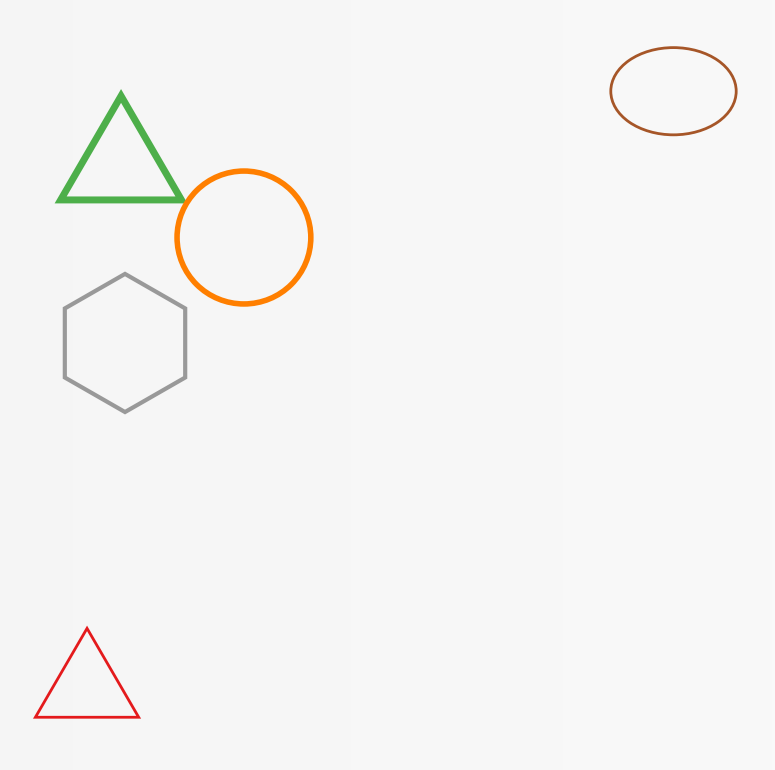[{"shape": "triangle", "thickness": 1, "radius": 0.38, "center": [0.112, 0.107]}, {"shape": "triangle", "thickness": 2.5, "radius": 0.45, "center": [0.156, 0.785]}, {"shape": "circle", "thickness": 2, "radius": 0.43, "center": [0.315, 0.692]}, {"shape": "oval", "thickness": 1, "radius": 0.4, "center": [0.869, 0.882]}, {"shape": "hexagon", "thickness": 1.5, "radius": 0.45, "center": [0.161, 0.555]}]